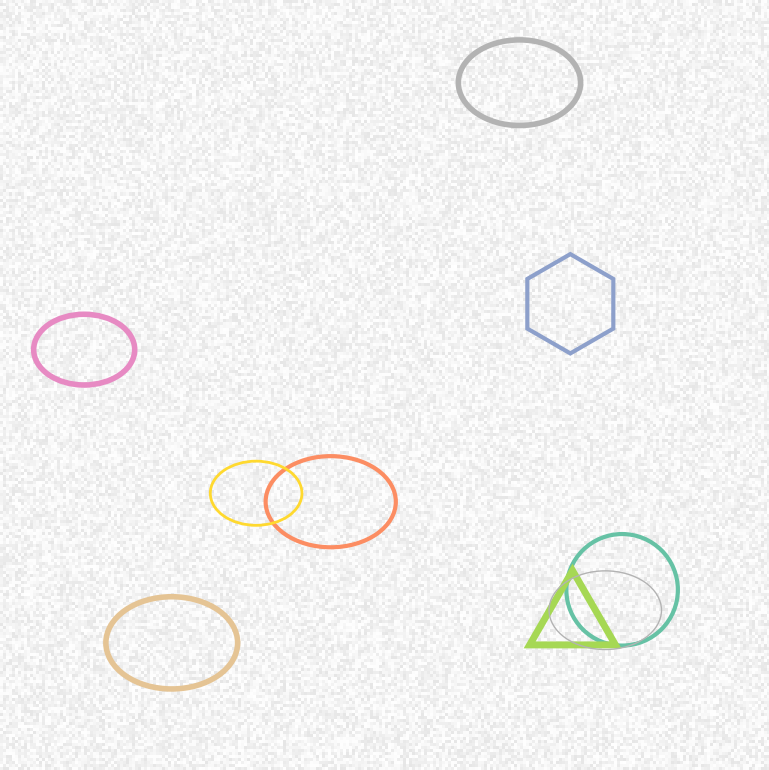[{"shape": "circle", "thickness": 1.5, "radius": 0.36, "center": [0.808, 0.234]}, {"shape": "oval", "thickness": 1.5, "radius": 0.42, "center": [0.43, 0.348]}, {"shape": "hexagon", "thickness": 1.5, "radius": 0.32, "center": [0.741, 0.605]}, {"shape": "oval", "thickness": 2, "radius": 0.33, "center": [0.109, 0.546]}, {"shape": "triangle", "thickness": 2.5, "radius": 0.32, "center": [0.744, 0.195]}, {"shape": "oval", "thickness": 1, "radius": 0.3, "center": [0.333, 0.359]}, {"shape": "oval", "thickness": 2, "radius": 0.43, "center": [0.223, 0.165]}, {"shape": "oval", "thickness": 0.5, "radius": 0.36, "center": [0.786, 0.208]}, {"shape": "oval", "thickness": 2, "radius": 0.4, "center": [0.675, 0.893]}]